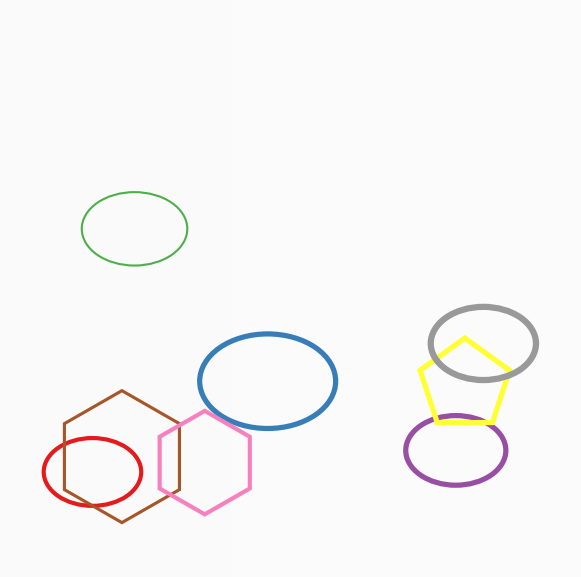[{"shape": "oval", "thickness": 2, "radius": 0.42, "center": [0.159, 0.182]}, {"shape": "oval", "thickness": 2.5, "radius": 0.58, "center": [0.461, 0.339]}, {"shape": "oval", "thickness": 1, "radius": 0.45, "center": [0.231, 0.603]}, {"shape": "oval", "thickness": 2.5, "radius": 0.43, "center": [0.784, 0.219]}, {"shape": "pentagon", "thickness": 2.5, "radius": 0.4, "center": [0.8, 0.333]}, {"shape": "hexagon", "thickness": 1.5, "radius": 0.57, "center": [0.21, 0.208]}, {"shape": "hexagon", "thickness": 2, "radius": 0.45, "center": [0.352, 0.198]}, {"shape": "oval", "thickness": 3, "radius": 0.45, "center": [0.832, 0.404]}]